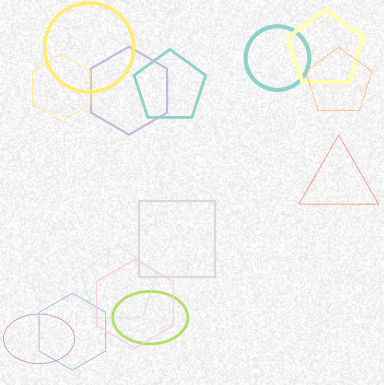[{"shape": "pentagon", "thickness": 2, "radius": 0.49, "center": [0.441, 0.774]}, {"shape": "circle", "thickness": 3, "radius": 0.41, "center": [0.721, 0.849]}, {"shape": "pentagon", "thickness": 3, "radius": 0.52, "center": [0.846, 0.871]}, {"shape": "hexagon", "thickness": 1.5, "radius": 0.57, "center": [0.335, 0.765]}, {"shape": "triangle", "thickness": 0.5, "radius": 0.6, "center": [0.88, 0.53]}, {"shape": "hexagon", "thickness": 0.5, "radius": 0.5, "center": [0.188, 0.138]}, {"shape": "pentagon", "thickness": 0.5, "radius": 0.45, "center": [0.88, 0.786]}, {"shape": "oval", "thickness": 2, "radius": 0.49, "center": [0.39, 0.175]}, {"shape": "hexagon", "thickness": 1, "radius": 0.58, "center": [0.351, 0.211]}, {"shape": "square", "thickness": 1.5, "radius": 0.49, "center": [0.459, 0.379]}, {"shape": "oval", "thickness": 0.5, "radius": 0.46, "center": [0.101, 0.12]}, {"shape": "pentagon", "thickness": 0.5, "radius": 0.52, "center": [0.309, 0.259]}, {"shape": "circle", "thickness": 2.5, "radius": 0.58, "center": [0.231, 0.877]}, {"shape": "hexagon", "thickness": 0.5, "radius": 0.44, "center": [0.16, 0.773]}]